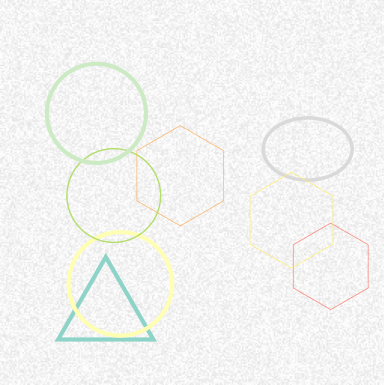[{"shape": "triangle", "thickness": 3, "radius": 0.71, "center": [0.275, 0.19]}, {"shape": "circle", "thickness": 3, "radius": 0.67, "center": [0.313, 0.263]}, {"shape": "hexagon", "thickness": 0.5, "radius": 0.56, "center": [0.859, 0.308]}, {"shape": "hexagon", "thickness": 0.5, "radius": 0.65, "center": [0.468, 0.544]}, {"shape": "circle", "thickness": 1, "radius": 0.61, "center": [0.295, 0.492]}, {"shape": "oval", "thickness": 2.5, "radius": 0.58, "center": [0.799, 0.613]}, {"shape": "circle", "thickness": 3, "radius": 0.64, "center": [0.25, 0.706]}, {"shape": "hexagon", "thickness": 0.5, "radius": 0.62, "center": [0.757, 0.428]}]